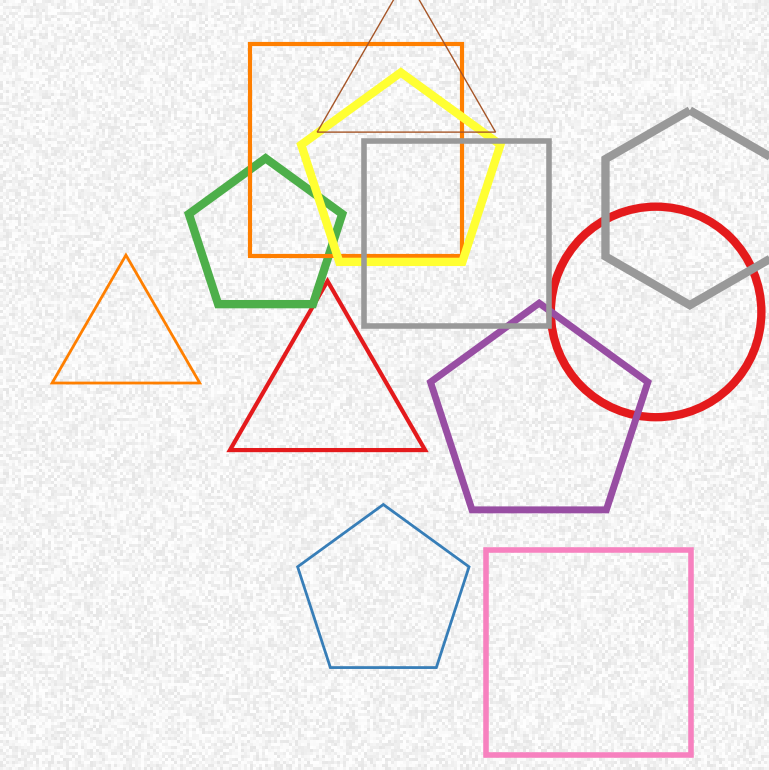[{"shape": "triangle", "thickness": 1.5, "radius": 0.73, "center": [0.425, 0.489]}, {"shape": "circle", "thickness": 3, "radius": 0.68, "center": [0.852, 0.595]}, {"shape": "pentagon", "thickness": 1, "radius": 0.59, "center": [0.498, 0.228]}, {"shape": "pentagon", "thickness": 3, "radius": 0.52, "center": [0.345, 0.69]}, {"shape": "pentagon", "thickness": 2.5, "radius": 0.74, "center": [0.7, 0.458]}, {"shape": "triangle", "thickness": 1, "radius": 0.55, "center": [0.164, 0.558]}, {"shape": "square", "thickness": 1.5, "radius": 0.69, "center": [0.462, 0.805]}, {"shape": "pentagon", "thickness": 3, "radius": 0.68, "center": [0.521, 0.77]}, {"shape": "triangle", "thickness": 0.5, "radius": 0.67, "center": [0.528, 0.895]}, {"shape": "square", "thickness": 2, "radius": 0.67, "center": [0.765, 0.153]}, {"shape": "hexagon", "thickness": 3, "radius": 0.63, "center": [0.896, 0.73]}, {"shape": "square", "thickness": 2, "radius": 0.6, "center": [0.593, 0.697]}]